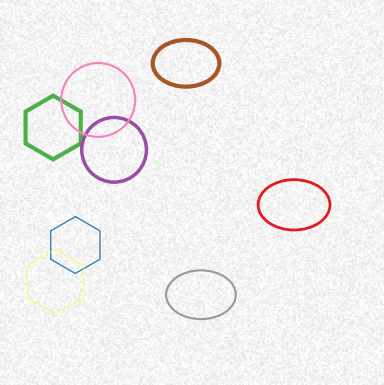[{"shape": "oval", "thickness": 2, "radius": 0.47, "center": [0.764, 0.468]}, {"shape": "hexagon", "thickness": 1, "radius": 0.37, "center": [0.196, 0.364]}, {"shape": "hexagon", "thickness": 3, "radius": 0.41, "center": [0.138, 0.669]}, {"shape": "circle", "thickness": 2.5, "radius": 0.42, "center": [0.296, 0.611]}, {"shape": "hexagon", "thickness": 0.5, "radius": 0.42, "center": [0.144, 0.268]}, {"shape": "oval", "thickness": 3, "radius": 0.43, "center": [0.483, 0.836]}, {"shape": "circle", "thickness": 1.5, "radius": 0.48, "center": [0.255, 0.74]}, {"shape": "oval", "thickness": 1.5, "radius": 0.45, "center": [0.522, 0.234]}]